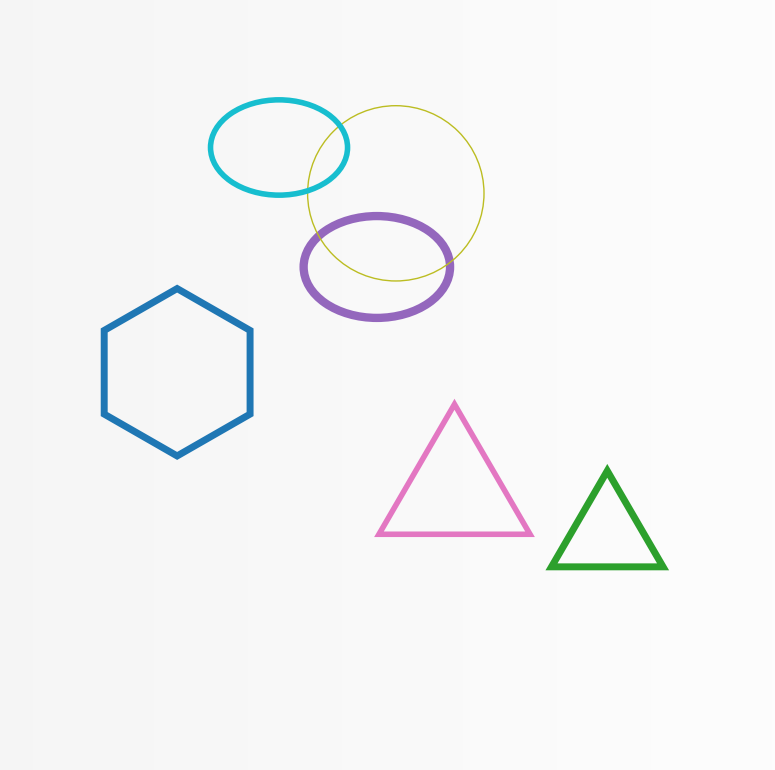[{"shape": "hexagon", "thickness": 2.5, "radius": 0.54, "center": [0.229, 0.517]}, {"shape": "triangle", "thickness": 2.5, "radius": 0.42, "center": [0.784, 0.305]}, {"shape": "oval", "thickness": 3, "radius": 0.47, "center": [0.486, 0.653]}, {"shape": "triangle", "thickness": 2, "radius": 0.56, "center": [0.586, 0.362]}, {"shape": "circle", "thickness": 0.5, "radius": 0.57, "center": [0.511, 0.749]}, {"shape": "oval", "thickness": 2, "radius": 0.44, "center": [0.36, 0.808]}]